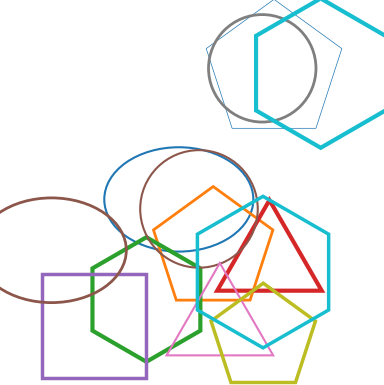[{"shape": "oval", "thickness": 1.5, "radius": 0.97, "center": [0.464, 0.482]}, {"shape": "pentagon", "thickness": 0.5, "radius": 0.93, "center": [0.712, 0.817]}, {"shape": "pentagon", "thickness": 2, "radius": 0.82, "center": [0.554, 0.352]}, {"shape": "hexagon", "thickness": 3, "radius": 0.81, "center": [0.38, 0.222]}, {"shape": "triangle", "thickness": 3, "radius": 0.78, "center": [0.7, 0.323]}, {"shape": "square", "thickness": 2.5, "radius": 0.68, "center": [0.243, 0.154]}, {"shape": "circle", "thickness": 1.5, "radius": 0.76, "center": [0.517, 0.457]}, {"shape": "oval", "thickness": 2, "radius": 0.97, "center": [0.134, 0.35]}, {"shape": "triangle", "thickness": 1.5, "radius": 0.8, "center": [0.571, 0.157]}, {"shape": "circle", "thickness": 2, "radius": 0.7, "center": [0.681, 0.823]}, {"shape": "pentagon", "thickness": 2.5, "radius": 0.71, "center": [0.684, 0.122]}, {"shape": "hexagon", "thickness": 3, "radius": 0.97, "center": [0.833, 0.81]}, {"shape": "hexagon", "thickness": 2.5, "radius": 0.98, "center": [0.683, 0.293]}]